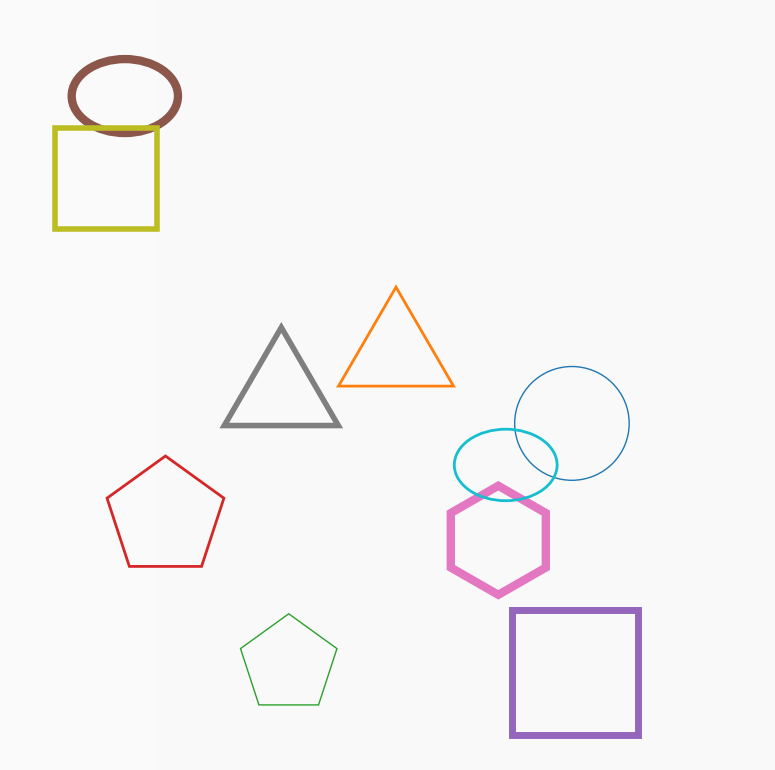[{"shape": "circle", "thickness": 0.5, "radius": 0.37, "center": [0.738, 0.45]}, {"shape": "triangle", "thickness": 1, "radius": 0.43, "center": [0.511, 0.541]}, {"shape": "pentagon", "thickness": 0.5, "radius": 0.33, "center": [0.373, 0.137]}, {"shape": "pentagon", "thickness": 1, "radius": 0.4, "center": [0.214, 0.329]}, {"shape": "square", "thickness": 2.5, "radius": 0.41, "center": [0.742, 0.126]}, {"shape": "oval", "thickness": 3, "radius": 0.34, "center": [0.161, 0.875]}, {"shape": "hexagon", "thickness": 3, "radius": 0.35, "center": [0.643, 0.298]}, {"shape": "triangle", "thickness": 2, "radius": 0.42, "center": [0.363, 0.49]}, {"shape": "square", "thickness": 2, "radius": 0.33, "center": [0.137, 0.768]}, {"shape": "oval", "thickness": 1, "radius": 0.33, "center": [0.653, 0.396]}]